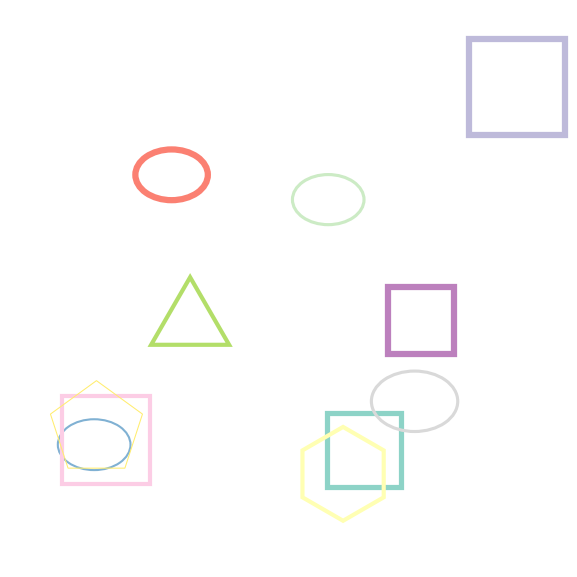[{"shape": "square", "thickness": 2.5, "radius": 0.32, "center": [0.631, 0.22]}, {"shape": "hexagon", "thickness": 2, "radius": 0.41, "center": [0.594, 0.179]}, {"shape": "square", "thickness": 3, "radius": 0.42, "center": [0.895, 0.849]}, {"shape": "oval", "thickness": 3, "radius": 0.31, "center": [0.297, 0.696]}, {"shape": "oval", "thickness": 1, "radius": 0.31, "center": [0.163, 0.229]}, {"shape": "triangle", "thickness": 2, "radius": 0.39, "center": [0.329, 0.441]}, {"shape": "square", "thickness": 2, "radius": 0.38, "center": [0.183, 0.237]}, {"shape": "oval", "thickness": 1.5, "radius": 0.37, "center": [0.718, 0.304]}, {"shape": "square", "thickness": 3, "radius": 0.29, "center": [0.729, 0.444]}, {"shape": "oval", "thickness": 1.5, "radius": 0.31, "center": [0.568, 0.653]}, {"shape": "pentagon", "thickness": 0.5, "radius": 0.42, "center": [0.167, 0.256]}]